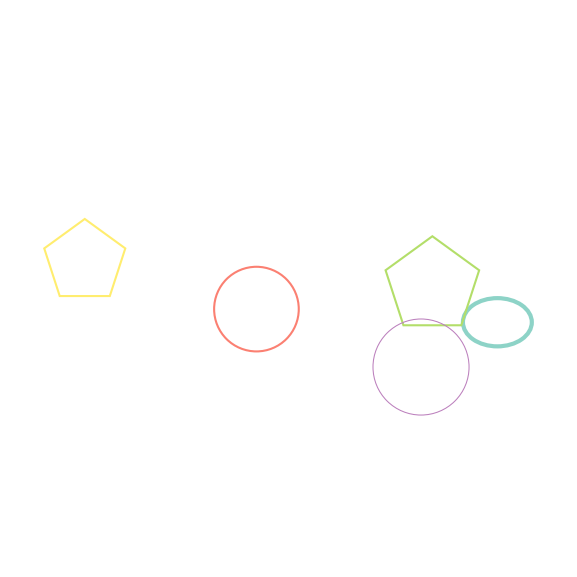[{"shape": "oval", "thickness": 2, "radius": 0.3, "center": [0.861, 0.441]}, {"shape": "circle", "thickness": 1, "radius": 0.37, "center": [0.444, 0.464]}, {"shape": "pentagon", "thickness": 1, "radius": 0.43, "center": [0.749, 0.505]}, {"shape": "circle", "thickness": 0.5, "radius": 0.42, "center": [0.729, 0.364]}, {"shape": "pentagon", "thickness": 1, "radius": 0.37, "center": [0.147, 0.546]}]